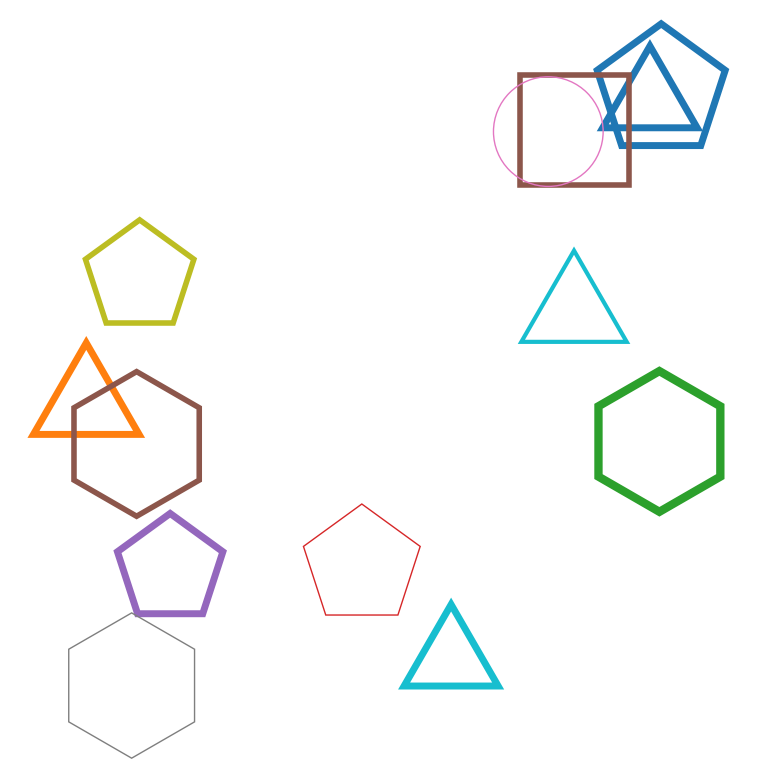[{"shape": "triangle", "thickness": 2.5, "radius": 0.35, "center": [0.844, 0.869]}, {"shape": "pentagon", "thickness": 2.5, "radius": 0.44, "center": [0.859, 0.882]}, {"shape": "triangle", "thickness": 2.5, "radius": 0.4, "center": [0.112, 0.475]}, {"shape": "hexagon", "thickness": 3, "radius": 0.46, "center": [0.856, 0.427]}, {"shape": "pentagon", "thickness": 0.5, "radius": 0.4, "center": [0.47, 0.266]}, {"shape": "pentagon", "thickness": 2.5, "radius": 0.36, "center": [0.221, 0.261]}, {"shape": "hexagon", "thickness": 2, "radius": 0.47, "center": [0.177, 0.423]}, {"shape": "square", "thickness": 2, "radius": 0.36, "center": [0.746, 0.831]}, {"shape": "circle", "thickness": 0.5, "radius": 0.36, "center": [0.712, 0.829]}, {"shape": "hexagon", "thickness": 0.5, "radius": 0.47, "center": [0.171, 0.11]}, {"shape": "pentagon", "thickness": 2, "radius": 0.37, "center": [0.181, 0.64]}, {"shape": "triangle", "thickness": 1.5, "radius": 0.39, "center": [0.745, 0.596]}, {"shape": "triangle", "thickness": 2.5, "radius": 0.35, "center": [0.586, 0.144]}]